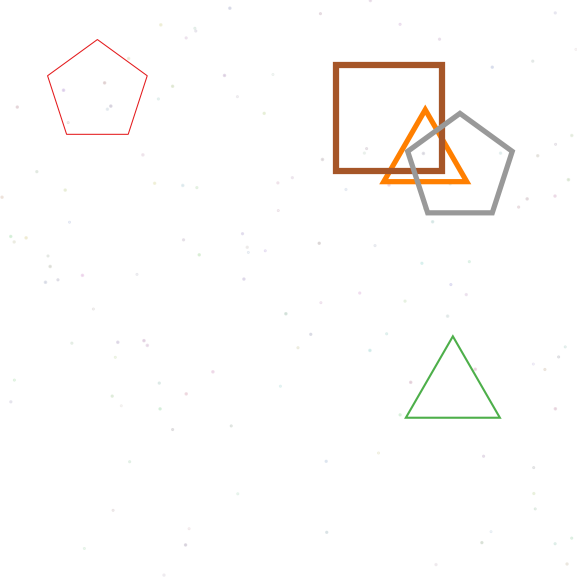[{"shape": "pentagon", "thickness": 0.5, "radius": 0.45, "center": [0.169, 0.84]}, {"shape": "triangle", "thickness": 1, "radius": 0.47, "center": [0.784, 0.323]}, {"shape": "triangle", "thickness": 2.5, "radius": 0.42, "center": [0.736, 0.726]}, {"shape": "square", "thickness": 3, "radius": 0.46, "center": [0.674, 0.795]}, {"shape": "pentagon", "thickness": 2.5, "radius": 0.48, "center": [0.796, 0.708]}]